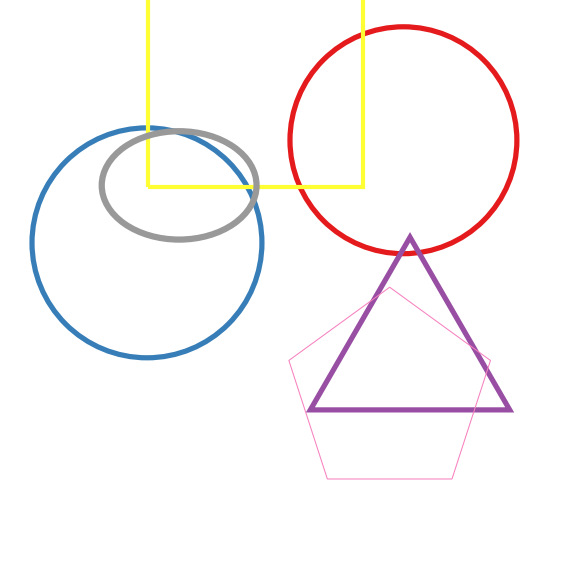[{"shape": "circle", "thickness": 2.5, "radius": 0.98, "center": [0.699, 0.756]}, {"shape": "circle", "thickness": 2.5, "radius": 1.0, "center": [0.254, 0.579]}, {"shape": "triangle", "thickness": 2.5, "radius": 1.0, "center": [0.71, 0.389]}, {"shape": "square", "thickness": 2, "radius": 0.93, "center": [0.442, 0.862]}, {"shape": "pentagon", "thickness": 0.5, "radius": 0.92, "center": [0.675, 0.318]}, {"shape": "oval", "thickness": 3, "radius": 0.67, "center": [0.31, 0.678]}]